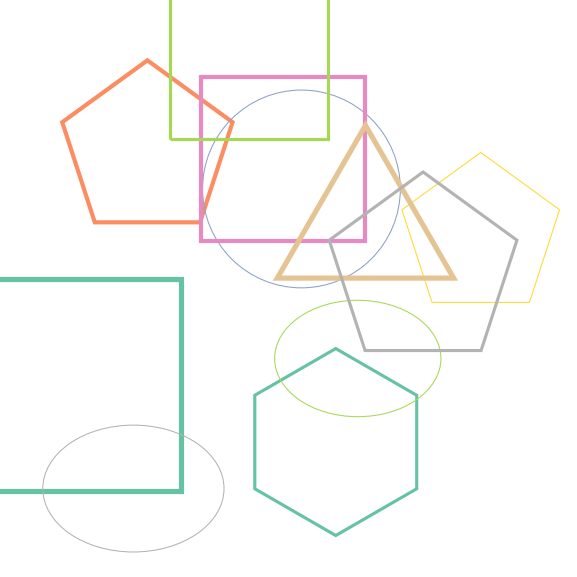[{"shape": "square", "thickness": 2.5, "radius": 0.92, "center": [0.129, 0.332]}, {"shape": "hexagon", "thickness": 1.5, "radius": 0.81, "center": [0.581, 0.234]}, {"shape": "pentagon", "thickness": 2, "radius": 0.78, "center": [0.255, 0.74]}, {"shape": "circle", "thickness": 0.5, "radius": 0.86, "center": [0.522, 0.672]}, {"shape": "square", "thickness": 2, "radius": 0.71, "center": [0.49, 0.724]}, {"shape": "oval", "thickness": 0.5, "radius": 0.72, "center": [0.62, 0.378]}, {"shape": "square", "thickness": 1.5, "radius": 0.69, "center": [0.431, 0.895]}, {"shape": "pentagon", "thickness": 0.5, "radius": 0.72, "center": [0.832, 0.592]}, {"shape": "triangle", "thickness": 2.5, "radius": 0.88, "center": [0.633, 0.606]}, {"shape": "oval", "thickness": 0.5, "radius": 0.78, "center": [0.231, 0.153]}, {"shape": "pentagon", "thickness": 1.5, "radius": 0.85, "center": [0.733, 0.53]}]